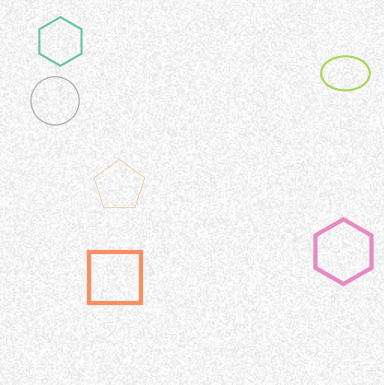[{"shape": "hexagon", "thickness": 1.5, "radius": 0.32, "center": [0.157, 0.892]}, {"shape": "square", "thickness": 3, "radius": 0.34, "center": [0.298, 0.279]}, {"shape": "hexagon", "thickness": 3, "radius": 0.42, "center": [0.892, 0.346]}, {"shape": "oval", "thickness": 1.5, "radius": 0.32, "center": [0.897, 0.809]}, {"shape": "pentagon", "thickness": 0.5, "radius": 0.35, "center": [0.31, 0.517]}, {"shape": "circle", "thickness": 1, "radius": 0.31, "center": [0.143, 0.738]}]